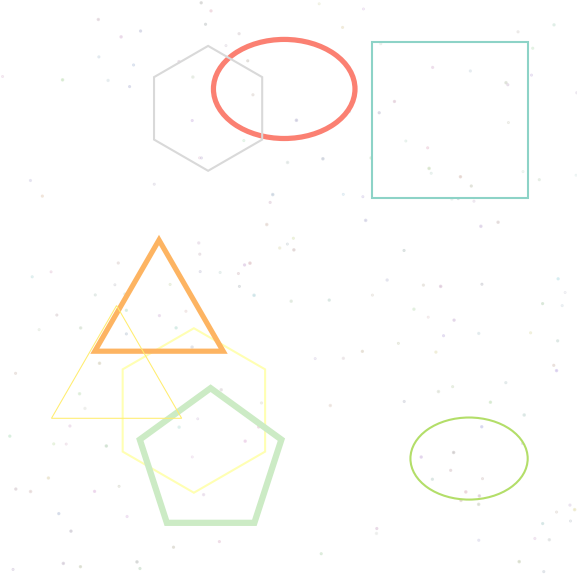[{"shape": "square", "thickness": 1, "radius": 0.68, "center": [0.779, 0.792]}, {"shape": "hexagon", "thickness": 1, "radius": 0.71, "center": [0.336, 0.288]}, {"shape": "oval", "thickness": 2.5, "radius": 0.61, "center": [0.492, 0.845]}, {"shape": "triangle", "thickness": 2.5, "radius": 0.64, "center": [0.275, 0.455]}, {"shape": "oval", "thickness": 1, "radius": 0.51, "center": [0.812, 0.205]}, {"shape": "hexagon", "thickness": 1, "radius": 0.54, "center": [0.36, 0.812]}, {"shape": "pentagon", "thickness": 3, "radius": 0.64, "center": [0.365, 0.198]}, {"shape": "triangle", "thickness": 0.5, "radius": 0.65, "center": [0.202, 0.34]}]